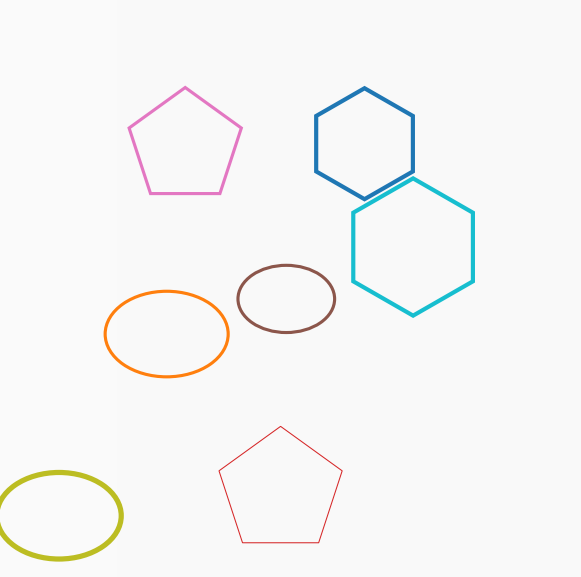[{"shape": "hexagon", "thickness": 2, "radius": 0.48, "center": [0.627, 0.75]}, {"shape": "oval", "thickness": 1.5, "radius": 0.53, "center": [0.287, 0.421]}, {"shape": "pentagon", "thickness": 0.5, "radius": 0.56, "center": [0.483, 0.149]}, {"shape": "oval", "thickness": 1.5, "radius": 0.42, "center": [0.493, 0.482]}, {"shape": "pentagon", "thickness": 1.5, "radius": 0.51, "center": [0.319, 0.746]}, {"shape": "oval", "thickness": 2.5, "radius": 0.54, "center": [0.102, 0.106]}, {"shape": "hexagon", "thickness": 2, "radius": 0.59, "center": [0.711, 0.571]}]